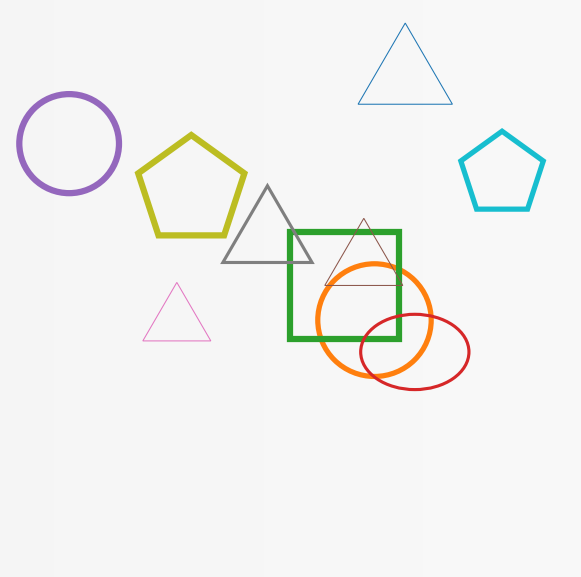[{"shape": "triangle", "thickness": 0.5, "radius": 0.47, "center": [0.697, 0.865]}, {"shape": "circle", "thickness": 2.5, "radius": 0.49, "center": [0.644, 0.445]}, {"shape": "square", "thickness": 3, "radius": 0.47, "center": [0.593, 0.505]}, {"shape": "oval", "thickness": 1.5, "radius": 0.47, "center": [0.714, 0.39]}, {"shape": "circle", "thickness": 3, "radius": 0.43, "center": [0.119, 0.75]}, {"shape": "triangle", "thickness": 0.5, "radius": 0.39, "center": [0.626, 0.544]}, {"shape": "triangle", "thickness": 0.5, "radius": 0.34, "center": [0.304, 0.443]}, {"shape": "triangle", "thickness": 1.5, "radius": 0.44, "center": [0.46, 0.589]}, {"shape": "pentagon", "thickness": 3, "radius": 0.48, "center": [0.329, 0.669]}, {"shape": "pentagon", "thickness": 2.5, "radius": 0.37, "center": [0.864, 0.697]}]